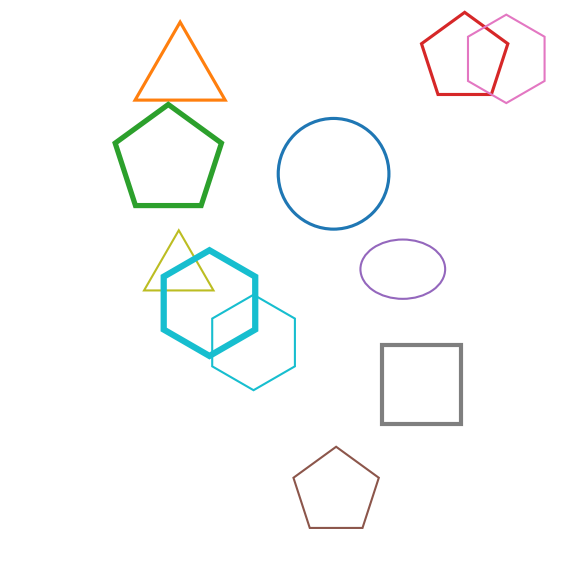[{"shape": "circle", "thickness": 1.5, "radius": 0.48, "center": [0.578, 0.698]}, {"shape": "triangle", "thickness": 1.5, "radius": 0.45, "center": [0.312, 0.871]}, {"shape": "pentagon", "thickness": 2.5, "radius": 0.48, "center": [0.291, 0.721]}, {"shape": "pentagon", "thickness": 1.5, "radius": 0.39, "center": [0.805, 0.899]}, {"shape": "oval", "thickness": 1, "radius": 0.37, "center": [0.697, 0.533]}, {"shape": "pentagon", "thickness": 1, "radius": 0.39, "center": [0.582, 0.148]}, {"shape": "hexagon", "thickness": 1, "radius": 0.38, "center": [0.877, 0.897]}, {"shape": "square", "thickness": 2, "radius": 0.34, "center": [0.73, 0.334]}, {"shape": "triangle", "thickness": 1, "radius": 0.35, "center": [0.31, 0.531]}, {"shape": "hexagon", "thickness": 3, "radius": 0.46, "center": [0.363, 0.474]}, {"shape": "hexagon", "thickness": 1, "radius": 0.41, "center": [0.439, 0.406]}]